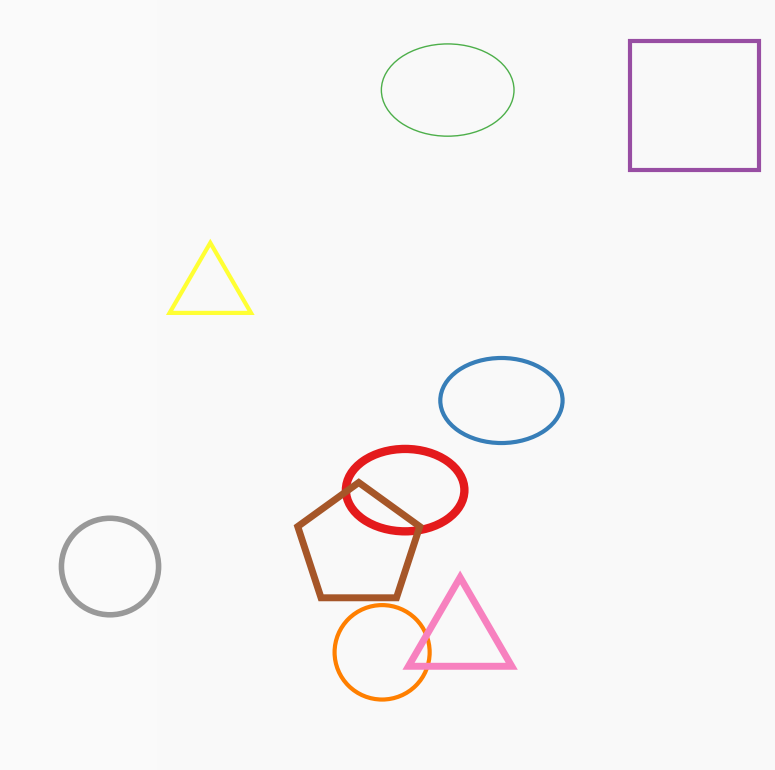[{"shape": "oval", "thickness": 3, "radius": 0.38, "center": [0.523, 0.363]}, {"shape": "oval", "thickness": 1.5, "radius": 0.39, "center": [0.647, 0.48]}, {"shape": "oval", "thickness": 0.5, "radius": 0.43, "center": [0.578, 0.883]}, {"shape": "square", "thickness": 1.5, "radius": 0.42, "center": [0.896, 0.863]}, {"shape": "circle", "thickness": 1.5, "radius": 0.31, "center": [0.493, 0.153]}, {"shape": "triangle", "thickness": 1.5, "radius": 0.3, "center": [0.271, 0.624]}, {"shape": "pentagon", "thickness": 2.5, "radius": 0.41, "center": [0.463, 0.291]}, {"shape": "triangle", "thickness": 2.5, "radius": 0.38, "center": [0.594, 0.173]}, {"shape": "circle", "thickness": 2, "radius": 0.31, "center": [0.142, 0.264]}]